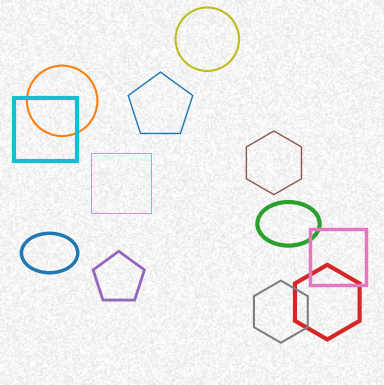[{"shape": "pentagon", "thickness": 1, "radius": 0.44, "center": [0.417, 0.725]}, {"shape": "oval", "thickness": 2.5, "radius": 0.37, "center": [0.129, 0.343]}, {"shape": "circle", "thickness": 1.5, "radius": 0.46, "center": [0.161, 0.738]}, {"shape": "oval", "thickness": 3, "radius": 0.4, "center": [0.749, 0.419]}, {"shape": "hexagon", "thickness": 3, "radius": 0.48, "center": [0.85, 0.215]}, {"shape": "pentagon", "thickness": 2, "radius": 0.35, "center": [0.309, 0.277]}, {"shape": "hexagon", "thickness": 1, "radius": 0.41, "center": [0.711, 0.577]}, {"shape": "square", "thickness": 2.5, "radius": 0.36, "center": [0.878, 0.333]}, {"shape": "hexagon", "thickness": 1.5, "radius": 0.4, "center": [0.729, 0.19]}, {"shape": "circle", "thickness": 1.5, "radius": 0.41, "center": [0.538, 0.898]}, {"shape": "square", "thickness": 0.5, "radius": 0.39, "center": [0.314, 0.524]}, {"shape": "square", "thickness": 3, "radius": 0.41, "center": [0.118, 0.664]}]